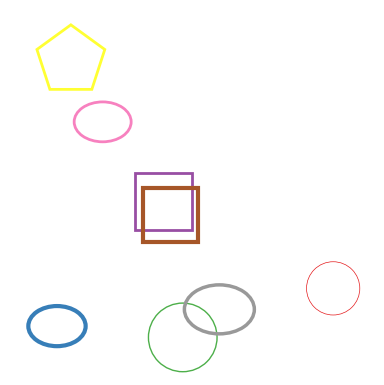[{"shape": "circle", "thickness": 0.5, "radius": 0.35, "center": [0.865, 0.251]}, {"shape": "oval", "thickness": 3, "radius": 0.37, "center": [0.148, 0.153]}, {"shape": "circle", "thickness": 1, "radius": 0.45, "center": [0.475, 0.124]}, {"shape": "square", "thickness": 2, "radius": 0.37, "center": [0.425, 0.477]}, {"shape": "pentagon", "thickness": 2, "radius": 0.46, "center": [0.184, 0.843]}, {"shape": "square", "thickness": 3, "radius": 0.35, "center": [0.443, 0.441]}, {"shape": "oval", "thickness": 2, "radius": 0.37, "center": [0.267, 0.683]}, {"shape": "oval", "thickness": 2.5, "radius": 0.45, "center": [0.57, 0.196]}]